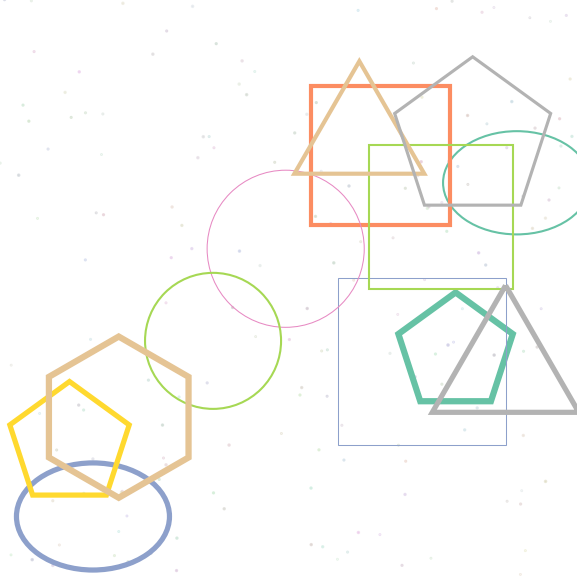[{"shape": "pentagon", "thickness": 3, "radius": 0.52, "center": [0.789, 0.389]}, {"shape": "oval", "thickness": 1, "radius": 0.64, "center": [0.895, 0.683]}, {"shape": "square", "thickness": 2, "radius": 0.6, "center": [0.659, 0.73]}, {"shape": "oval", "thickness": 2.5, "radius": 0.66, "center": [0.161, 0.105]}, {"shape": "square", "thickness": 0.5, "radius": 0.73, "center": [0.731, 0.374]}, {"shape": "circle", "thickness": 0.5, "radius": 0.68, "center": [0.495, 0.568]}, {"shape": "square", "thickness": 1, "radius": 0.62, "center": [0.764, 0.624]}, {"shape": "circle", "thickness": 1, "radius": 0.59, "center": [0.369, 0.409]}, {"shape": "pentagon", "thickness": 2.5, "radius": 0.54, "center": [0.12, 0.23]}, {"shape": "hexagon", "thickness": 3, "radius": 0.7, "center": [0.206, 0.277]}, {"shape": "triangle", "thickness": 2, "radius": 0.65, "center": [0.622, 0.763]}, {"shape": "pentagon", "thickness": 1.5, "radius": 0.71, "center": [0.818, 0.759]}, {"shape": "triangle", "thickness": 2.5, "radius": 0.73, "center": [0.875, 0.358]}]